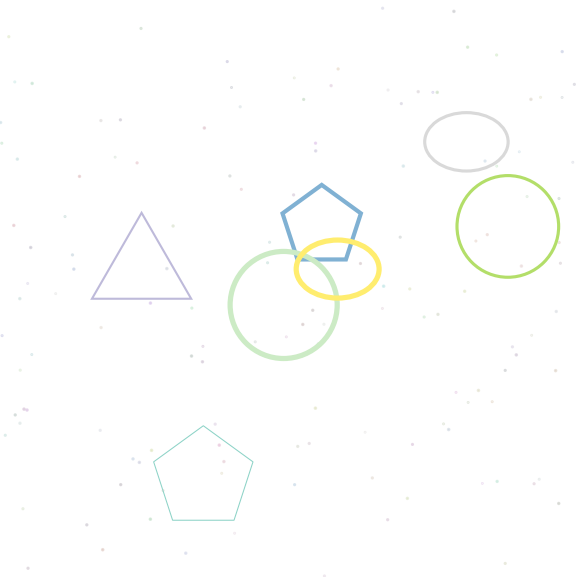[{"shape": "pentagon", "thickness": 0.5, "radius": 0.45, "center": [0.352, 0.171]}, {"shape": "triangle", "thickness": 1, "radius": 0.5, "center": [0.245, 0.531]}, {"shape": "pentagon", "thickness": 2, "radius": 0.36, "center": [0.557, 0.608]}, {"shape": "circle", "thickness": 1.5, "radius": 0.44, "center": [0.879, 0.607]}, {"shape": "oval", "thickness": 1.5, "radius": 0.36, "center": [0.808, 0.754]}, {"shape": "circle", "thickness": 2.5, "radius": 0.46, "center": [0.491, 0.471]}, {"shape": "oval", "thickness": 2.5, "radius": 0.36, "center": [0.585, 0.533]}]